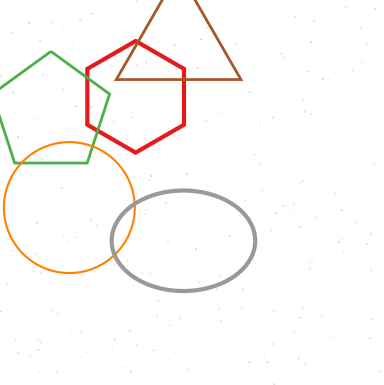[{"shape": "hexagon", "thickness": 3, "radius": 0.73, "center": [0.352, 0.749]}, {"shape": "pentagon", "thickness": 2, "radius": 0.8, "center": [0.132, 0.706]}, {"shape": "circle", "thickness": 1.5, "radius": 0.85, "center": [0.18, 0.461]}, {"shape": "triangle", "thickness": 2, "radius": 0.93, "center": [0.464, 0.887]}, {"shape": "oval", "thickness": 3, "radius": 0.93, "center": [0.476, 0.375]}]